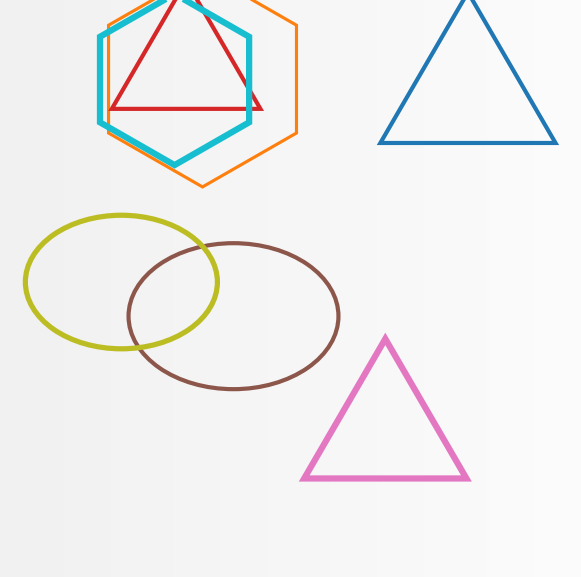[{"shape": "triangle", "thickness": 2, "radius": 0.87, "center": [0.805, 0.839]}, {"shape": "hexagon", "thickness": 1.5, "radius": 0.93, "center": [0.348, 0.862]}, {"shape": "triangle", "thickness": 2, "radius": 0.74, "center": [0.32, 0.884]}, {"shape": "oval", "thickness": 2, "radius": 0.9, "center": [0.402, 0.452]}, {"shape": "triangle", "thickness": 3, "radius": 0.81, "center": [0.663, 0.251]}, {"shape": "oval", "thickness": 2.5, "radius": 0.83, "center": [0.209, 0.511]}, {"shape": "hexagon", "thickness": 3, "radius": 0.74, "center": [0.3, 0.861]}]